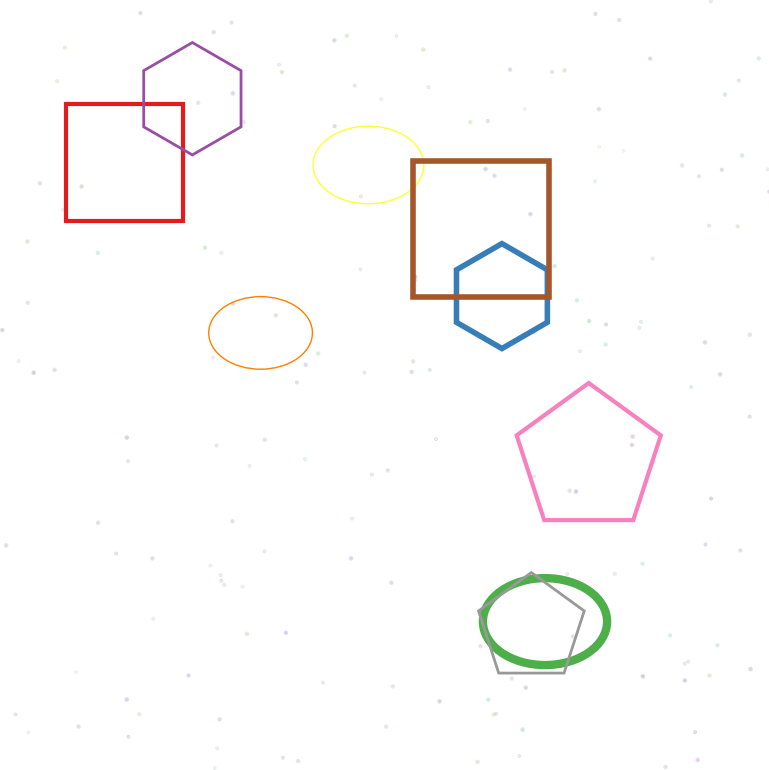[{"shape": "square", "thickness": 1.5, "radius": 0.38, "center": [0.162, 0.789]}, {"shape": "hexagon", "thickness": 2, "radius": 0.34, "center": [0.652, 0.615]}, {"shape": "oval", "thickness": 3, "radius": 0.4, "center": [0.708, 0.193]}, {"shape": "hexagon", "thickness": 1, "radius": 0.36, "center": [0.25, 0.872]}, {"shape": "oval", "thickness": 0.5, "radius": 0.34, "center": [0.338, 0.568]}, {"shape": "oval", "thickness": 0.5, "radius": 0.36, "center": [0.478, 0.786]}, {"shape": "square", "thickness": 2, "radius": 0.44, "center": [0.625, 0.702]}, {"shape": "pentagon", "thickness": 1.5, "radius": 0.49, "center": [0.765, 0.404]}, {"shape": "pentagon", "thickness": 1, "radius": 0.36, "center": [0.69, 0.184]}]